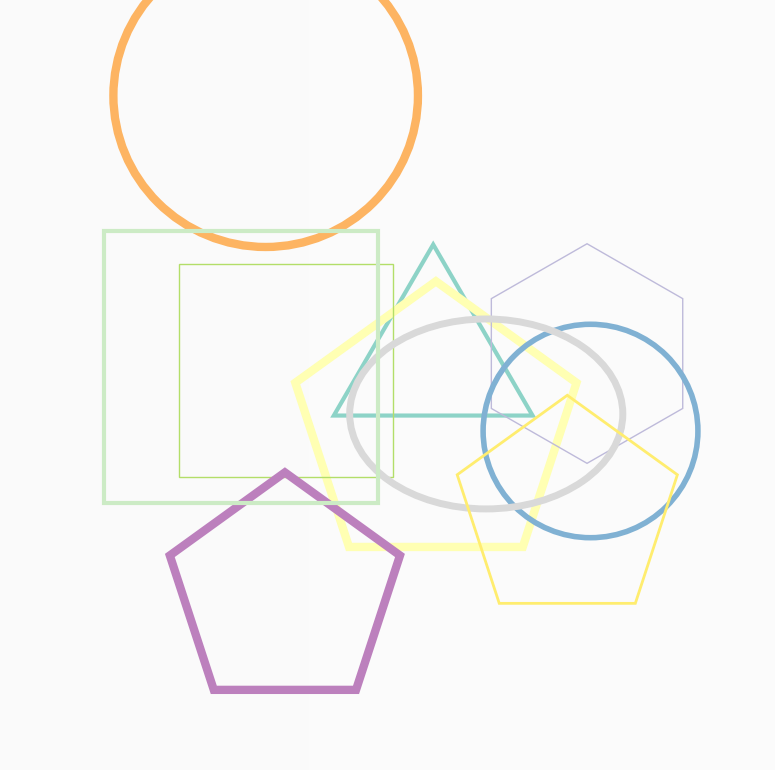[{"shape": "triangle", "thickness": 1.5, "radius": 0.74, "center": [0.559, 0.534]}, {"shape": "pentagon", "thickness": 3, "radius": 0.95, "center": [0.562, 0.444]}, {"shape": "hexagon", "thickness": 0.5, "radius": 0.71, "center": [0.757, 0.541]}, {"shape": "circle", "thickness": 2, "radius": 0.69, "center": [0.762, 0.44]}, {"shape": "circle", "thickness": 3, "radius": 0.98, "center": [0.343, 0.876]}, {"shape": "square", "thickness": 0.5, "radius": 0.69, "center": [0.369, 0.519]}, {"shape": "oval", "thickness": 2.5, "radius": 0.88, "center": [0.627, 0.462]}, {"shape": "pentagon", "thickness": 3, "radius": 0.78, "center": [0.368, 0.23]}, {"shape": "square", "thickness": 1.5, "radius": 0.88, "center": [0.311, 0.523]}, {"shape": "pentagon", "thickness": 1, "radius": 0.75, "center": [0.732, 0.337]}]